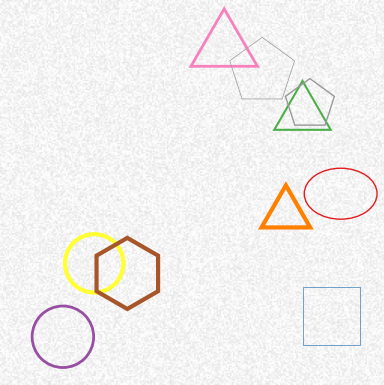[{"shape": "oval", "thickness": 1, "radius": 0.47, "center": [0.885, 0.497]}, {"shape": "square", "thickness": 0.5, "radius": 0.37, "center": [0.861, 0.179]}, {"shape": "triangle", "thickness": 1.5, "radius": 0.42, "center": [0.786, 0.705]}, {"shape": "circle", "thickness": 2, "radius": 0.4, "center": [0.163, 0.125]}, {"shape": "triangle", "thickness": 3, "radius": 0.36, "center": [0.743, 0.446]}, {"shape": "circle", "thickness": 3, "radius": 0.38, "center": [0.245, 0.316]}, {"shape": "hexagon", "thickness": 3, "radius": 0.46, "center": [0.331, 0.29]}, {"shape": "triangle", "thickness": 2, "radius": 0.5, "center": [0.582, 0.878]}, {"shape": "pentagon", "thickness": 0.5, "radius": 0.44, "center": [0.681, 0.815]}, {"shape": "pentagon", "thickness": 1, "radius": 0.33, "center": [0.805, 0.729]}]